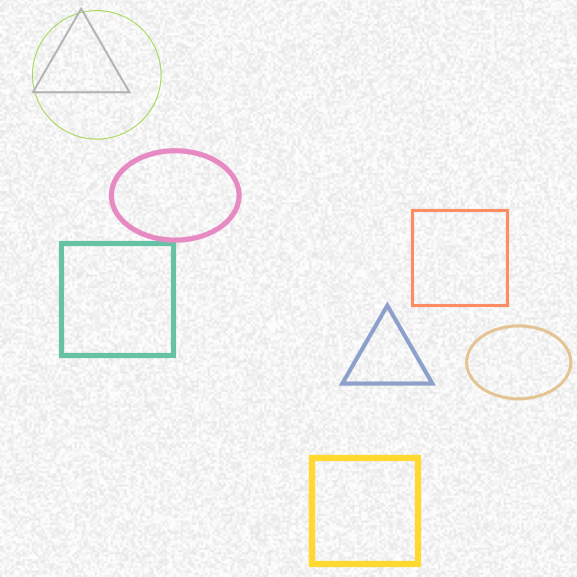[{"shape": "square", "thickness": 2.5, "radius": 0.48, "center": [0.203, 0.481]}, {"shape": "square", "thickness": 1.5, "radius": 0.41, "center": [0.796, 0.553]}, {"shape": "triangle", "thickness": 2, "radius": 0.45, "center": [0.671, 0.38]}, {"shape": "oval", "thickness": 2.5, "radius": 0.55, "center": [0.303, 0.661]}, {"shape": "circle", "thickness": 0.5, "radius": 0.56, "center": [0.168, 0.87]}, {"shape": "square", "thickness": 3, "radius": 0.46, "center": [0.633, 0.115]}, {"shape": "oval", "thickness": 1.5, "radius": 0.45, "center": [0.898, 0.372]}, {"shape": "triangle", "thickness": 1, "radius": 0.48, "center": [0.141, 0.888]}]